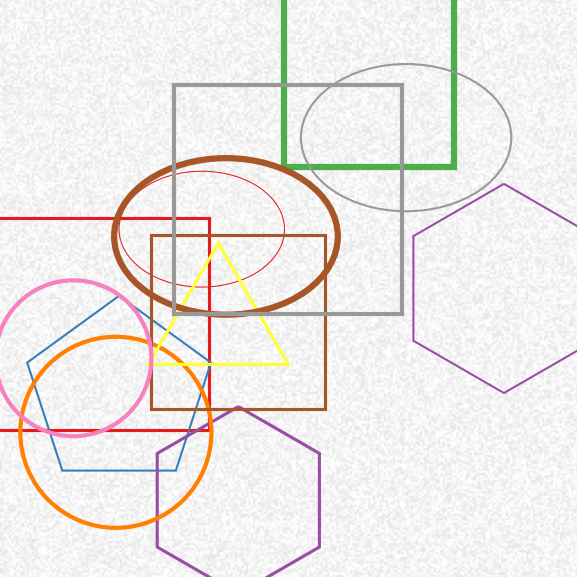[{"shape": "square", "thickness": 1.5, "radius": 0.92, "center": [0.178, 0.439]}, {"shape": "oval", "thickness": 0.5, "radius": 0.72, "center": [0.349, 0.602]}, {"shape": "pentagon", "thickness": 1, "radius": 0.84, "center": [0.206, 0.32]}, {"shape": "square", "thickness": 3, "radius": 0.73, "center": [0.639, 0.857]}, {"shape": "hexagon", "thickness": 1, "radius": 0.91, "center": [0.873, 0.5]}, {"shape": "hexagon", "thickness": 1.5, "radius": 0.81, "center": [0.413, 0.133]}, {"shape": "circle", "thickness": 2, "radius": 0.83, "center": [0.201, 0.251]}, {"shape": "triangle", "thickness": 1.5, "radius": 0.7, "center": [0.378, 0.438]}, {"shape": "oval", "thickness": 3, "radius": 0.97, "center": [0.391, 0.59]}, {"shape": "square", "thickness": 1.5, "radius": 0.76, "center": [0.412, 0.442]}, {"shape": "circle", "thickness": 2, "radius": 0.67, "center": [0.127, 0.379]}, {"shape": "square", "thickness": 2, "radius": 0.99, "center": [0.498, 0.653]}, {"shape": "oval", "thickness": 1, "radius": 0.91, "center": [0.703, 0.761]}]